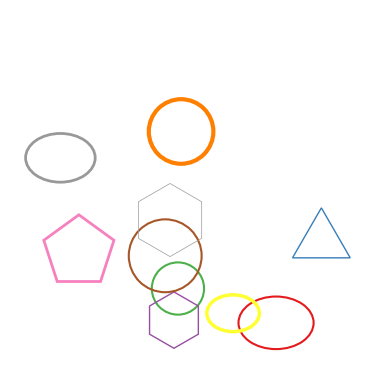[{"shape": "oval", "thickness": 1.5, "radius": 0.49, "center": [0.717, 0.162]}, {"shape": "triangle", "thickness": 1, "radius": 0.43, "center": [0.835, 0.374]}, {"shape": "circle", "thickness": 1.5, "radius": 0.34, "center": [0.462, 0.251]}, {"shape": "hexagon", "thickness": 1, "radius": 0.37, "center": [0.452, 0.169]}, {"shape": "circle", "thickness": 3, "radius": 0.42, "center": [0.47, 0.658]}, {"shape": "oval", "thickness": 2.5, "radius": 0.34, "center": [0.605, 0.186]}, {"shape": "circle", "thickness": 1.5, "radius": 0.47, "center": [0.429, 0.336]}, {"shape": "pentagon", "thickness": 2, "radius": 0.48, "center": [0.205, 0.346]}, {"shape": "oval", "thickness": 2, "radius": 0.45, "center": [0.157, 0.59]}, {"shape": "hexagon", "thickness": 0.5, "radius": 0.47, "center": [0.442, 0.428]}]